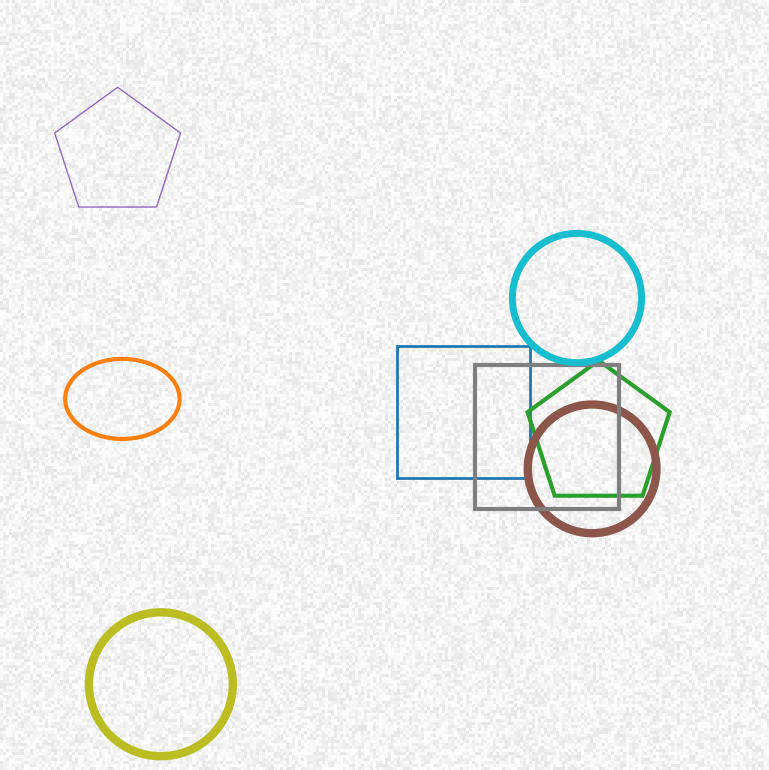[{"shape": "square", "thickness": 1, "radius": 0.43, "center": [0.602, 0.464]}, {"shape": "oval", "thickness": 1.5, "radius": 0.37, "center": [0.159, 0.482]}, {"shape": "pentagon", "thickness": 1.5, "radius": 0.49, "center": [0.777, 0.435]}, {"shape": "pentagon", "thickness": 0.5, "radius": 0.43, "center": [0.153, 0.801]}, {"shape": "circle", "thickness": 3, "radius": 0.42, "center": [0.769, 0.391]}, {"shape": "square", "thickness": 1.5, "radius": 0.47, "center": [0.71, 0.432]}, {"shape": "circle", "thickness": 3, "radius": 0.47, "center": [0.209, 0.111]}, {"shape": "circle", "thickness": 2.5, "radius": 0.42, "center": [0.749, 0.613]}]